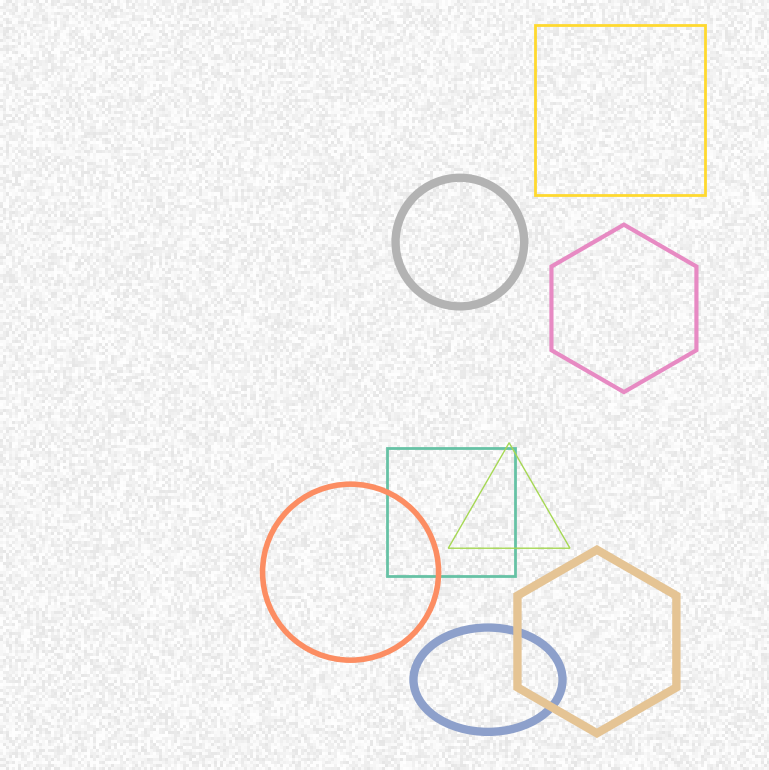[{"shape": "square", "thickness": 1, "radius": 0.42, "center": [0.586, 0.336]}, {"shape": "circle", "thickness": 2, "radius": 0.57, "center": [0.455, 0.257]}, {"shape": "oval", "thickness": 3, "radius": 0.48, "center": [0.634, 0.117]}, {"shape": "hexagon", "thickness": 1.5, "radius": 0.54, "center": [0.81, 0.6]}, {"shape": "triangle", "thickness": 0.5, "radius": 0.46, "center": [0.661, 0.334]}, {"shape": "square", "thickness": 1, "radius": 0.55, "center": [0.805, 0.857]}, {"shape": "hexagon", "thickness": 3, "radius": 0.6, "center": [0.775, 0.167]}, {"shape": "circle", "thickness": 3, "radius": 0.42, "center": [0.597, 0.686]}]